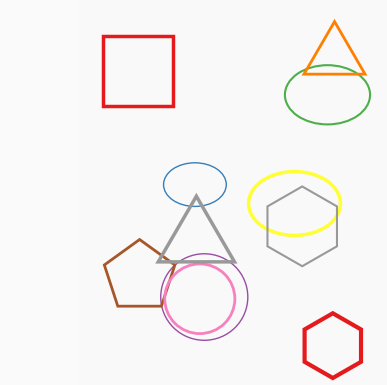[{"shape": "hexagon", "thickness": 3, "radius": 0.42, "center": [0.859, 0.102]}, {"shape": "square", "thickness": 2.5, "radius": 0.45, "center": [0.356, 0.815]}, {"shape": "oval", "thickness": 1, "radius": 0.4, "center": [0.503, 0.521]}, {"shape": "oval", "thickness": 1.5, "radius": 0.55, "center": [0.845, 0.754]}, {"shape": "circle", "thickness": 1, "radius": 0.56, "center": [0.527, 0.228]}, {"shape": "triangle", "thickness": 2, "radius": 0.46, "center": [0.863, 0.853]}, {"shape": "oval", "thickness": 2.5, "radius": 0.59, "center": [0.76, 0.471]}, {"shape": "pentagon", "thickness": 2, "radius": 0.48, "center": [0.36, 0.282]}, {"shape": "circle", "thickness": 2, "radius": 0.45, "center": [0.516, 0.224]}, {"shape": "triangle", "thickness": 2.5, "radius": 0.57, "center": [0.507, 0.377]}, {"shape": "hexagon", "thickness": 1.5, "radius": 0.52, "center": [0.78, 0.412]}]